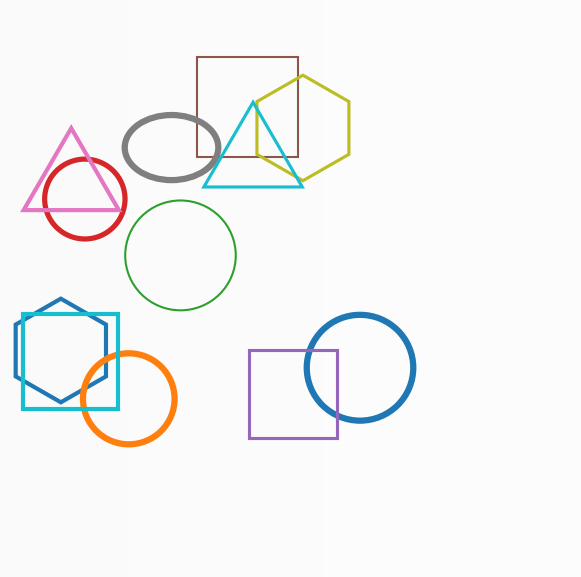[{"shape": "hexagon", "thickness": 2, "radius": 0.45, "center": [0.105, 0.392]}, {"shape": "circle", "thickness": 3, "radius": 0.46, "center": [0.619, 0.362]}, {"shape": "circle", "thickness": 3, "radius": 0.39, "center": [0.222, 0.309]}, {"shape": "circle", "thickness": 1, "radius": 0.48, "center": [0.311, 0.557]}, {"shape": "circle", "thickness": 2.5, "radius": 0.35, "center": [0.146, 0.654]}, {"shape": "square", "thickness": 1.5, "radius": 0.38, "center": [0.504, 0.316]}, {"shape": "square", "thickness": 1, "radius": 0.43, "center": [0.425, 0.814]}, {"shape": "triangle", "thickness": 2, "radius": 0.47, "center": [0.123, 0.683]}, {"shape": "oval", "thickness": 3, "radius": 0.4, "center": [0.295, 0.744]}, {"shape": "hexagon", "thickness": 1.5, "radius": 0.46, "center": [0.521, 0.778]}, {"shape": "square", "thickness": 2, "radius": 0.41, "center": [0.121, 0.373]}, {"shape": "triangle", "thickness": 1.5, "radius": 0.49, "center": [0.435, 0.724]}]